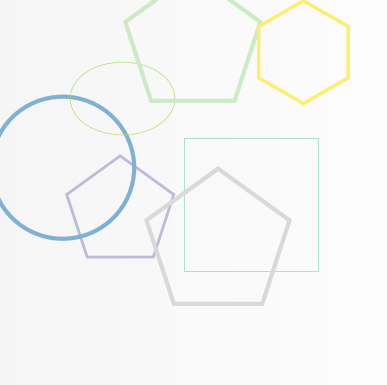[{"shape": "square", "thickness": 0.5, "radius": 0.86, "center": [0.648, 0.47]}, {"shape": "pentagon", "thickness": 2, "radius": 0.73, "center": [0.31, 0.45]}, {"shape": "circle", "thickness": 3, "radius": 0.92, "center": [0.162, 0.564]}, {"shape": "oval", "thickness": 0.5, "radius": 0.68, "center": [0.316, 0.744]}, {"shape": "pentagon", "thickness": 3, "radius": 0.97, "center": [0.563, 0.368]}, {"shape": "pentagon", "thickness": 3, "radius": 0.92, "center": [0.498, 0.886]}, {"shape": "hexagon", "thickness": 2.5, "radius": 0.67, "center": [0.783, 0.864]}]